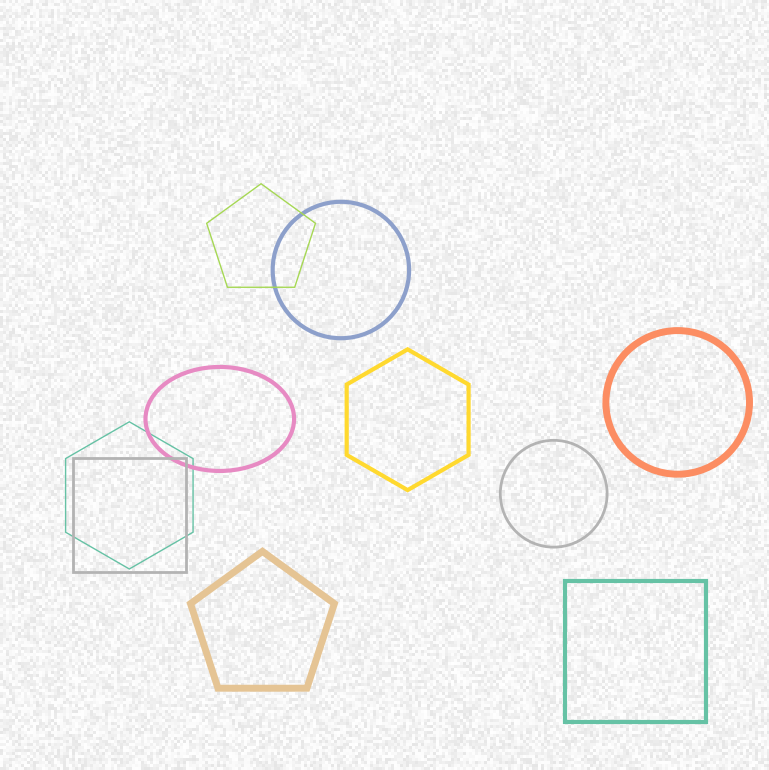[{"shape": "hexagon", "thickness": 0.5, "radius": 0.48, "center": [0.168, 0.357]}, {"shape": "square", "thickness": 1.5, "radius": 0.46, "center": [0.825, 0.154]}, {"shape": "circle", "thickness": 2.5, "radius": 0.47, "center": [0.88, 0.477]}, {"shape": "circle", "thickness": 1.5, "radius": 0.44, "center": [0.443, 0.649]}, {"shape": "oval", "thickness": 1.5, "radius": 0.48, "center": [0.285, 0.456]}, {"shape": "pentagon", "thickness": 0.5, "radius": 0.37, "center": [0.339, 0.687]}, {"shape": "hexagon", "thickness": 1.5, "radius": 0.46, "center": [0.529, 0.455]}, {"shape": "pentagon", "thickness": 2.5, "radius": 0.49, "center": [0.341, 0.186]}, {"shape": "circle", "thickness": 1, "radius": 0.35, "center": [0.719, 0.359]}, {"shape": "square", "thickness": 1, "radius": 0.37, "center": [0.168, 0.331]}]